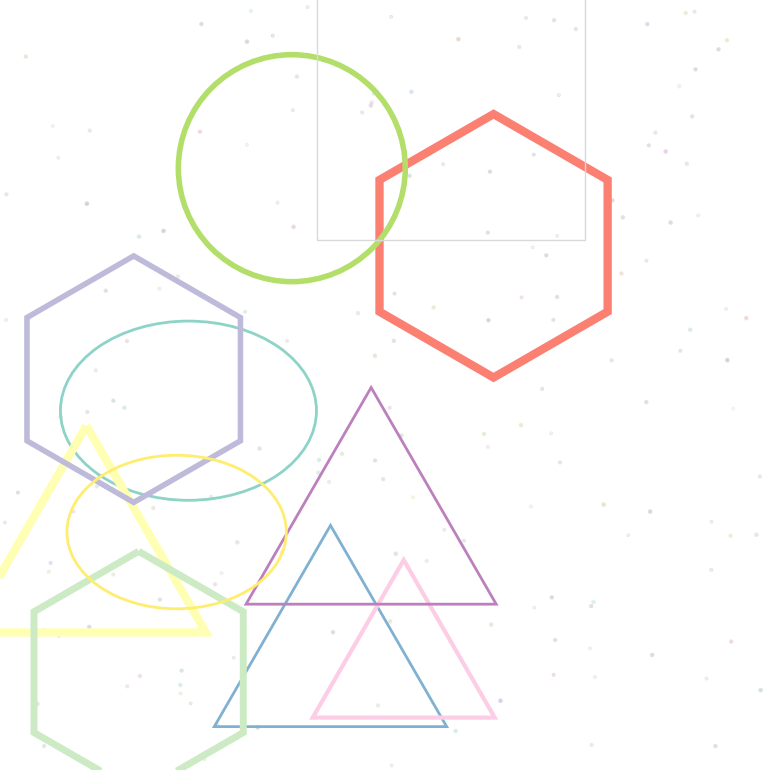[{"shape": "oval", "thickness": 1, "radius": 0.83, "center": [0.245, 0.467]}, {"shape": "triangle", "thickness": 3, "radius": 0.89, "center": [0.112, 0.268]}, {"shape": "hexagon", "thickness": 2, "radius": 0.8, "center": [0.174, 0.508]}, {"shape": "hexagon", "thickness": 3, "radius": 0.86, "center": [0.641, 0.681]}, {"shape": "triangle", "thickness": 1, "radius": 0.87, "center": [0.429, 0.143]}, {"shape": "circle", "thickness": 2, "radius": 0.74, "center": [0.379, 0.782]}, {"shape": "triangle", "thickness": 1.5, "radius": 0.68, "center": [0.524, 0.136]}, {"shape": "square", "thickness": 0.5, "radius": 0.87, "center": [0.586, 0.862]}, {"shape": "triangle", "thickness": 1, "radius": 0.94, "center": [0.482, 0.309]}, {"shape": "hexagon", "thickness": 2.5, "radius": 0.78, "center": [0.18, 0.127]}, {"shape": "oval", "thickness": 1, "radius": 0.71, "center": [0.229, 0.309]}]